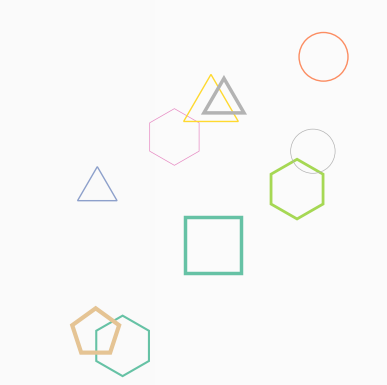[{"shape": "hexagon", "thickness": 1.5, "radius": 0.39, "center": [0.316, 0.102]}, {"shape": "square", "thickness": 2.5, "radius": 0.36, "center": [0.55, 0.363]}, {"shape": "circle", "thickness": 1, "radius": 0.32, "center": [0.835, 0.852]}, {"shape": "triangle", "thickness": 1, "radius": 0.29, "center": [0.251, 0.508]}, {"shape": "hexagon", "thickness": 0.5, "radius": 0.37, "center": [0.45, 0.644]}, {"shape": "hexagon", "thickness": 2, "radius": 0.39, "center": [0.767, 0.509]}, {"shape": "triangle", "thickness": 1, "radius": 0.41, "center": [0.544, 0.725]}, {"shape": "pentagon", "thickness": 3, "radius": 0.32, "center": [0.247, 0.136]}, {"shape": "circle", "thickness": 0.5, "radius": 0.29, "center": [0.807, 0.607]}, {"shape": "triangle", "thickness": 2.5, "radius": 0.3, "center": [0.578, 0.737]}]